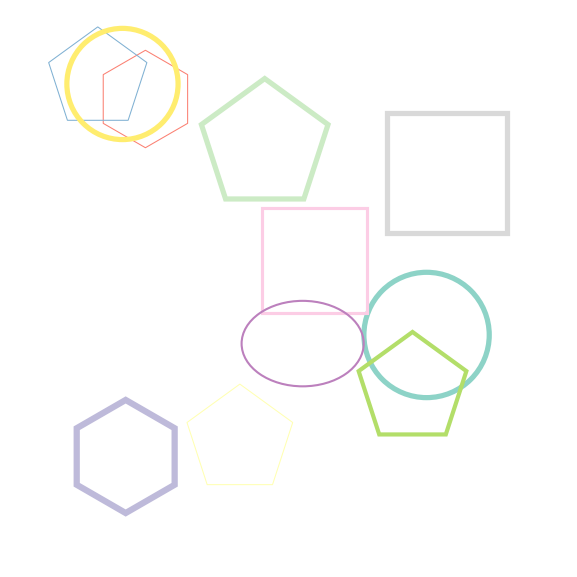[{"shape": "circle", "thickness": 2.5, "radius": 0.54, "center": [0.739, 0.419]}, {"shape": "pentagon", "thickness": 0.5, "radius": 0.48, "center": [0.415, 0.238]}, {"shape": "hexagon", "thickness": 3, "radius": 0.49, "center": [0.218, 0.209]}, {"shape": "hexagon", "thickness": 0.5, "radius": 0.42, "center": [0.252, 0.828]}, {"shape": "pentagon", "thickness": 0.5, "radius": 0.45, "center": [0.169, 0.863]}, {"shape": "pentagon", "thickness": 2, "radius": 0.49, "center": [0.714, 0.326]}, {"shape": "square", "thickness": 1.5, "radius": 0.45, "center": [0.545, 0.548]}, {"shape": "square", "thickness": 2.5, "radius": 0.52, "center": [0.774, 0.699]}, {"shape": "oval", "thickness": 1, "radius": 0.53, "center": [0.524, 0.404]}, {"shape": "pentagon", "thickness": 2.5, "radius": 0.58, "center": [0.458, 0.748]}, {"shape": "circle", "thickness": 2.5, "radius": 0.48, "center": [0.212, 0.854]}]